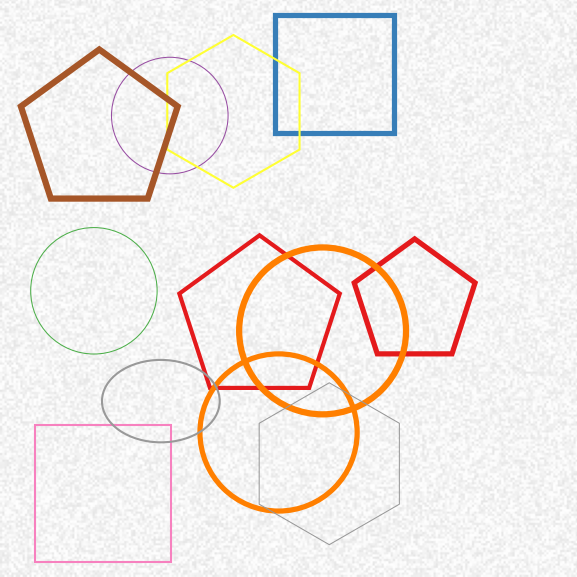[{"shape": "pentagon", "thickness": 2, "radius": 0.73, "center": [0.449, 0.446]}, {"shape": "pentagon", "thickness": 2.5, "radius": 0.55, "center": [0.718, 0.475]}, {"shape": "square", "thickness": 2.5, "radius": 0.51, "center": [0.579, 0.871]}, {"shape": "circle", "thickness": 0.5, "radius": 0.55, "center": [0.163, 0.496]}, {"shape": "circle", "thickness": 0.5, "radius": 0.5, "center": [0.294, 0.799]}, {"shape": "circle", "thickness": 2.5, "radius": 0.68, "center": [0.482, 0.25]}, {"shape": "circle", "thickness": 3, "radius": 0.72, "center": [0.559, 0.426]}, {"shape": "hexagon", "thickness": 1, "radius": 0.66, "center": [0.404, 0.806]}, {"shape": "pentagon", "thickness": 3, "radius": 0.71, "center": [0.172, 0.771]}, {"shape": "square", "thickness": 1, "radius": 0.59, "center": [0.178, 0.145]}, {"shape": "oval", "thickness": 1, "radius": 0.51, "center": [0.279, 0.305]}, {"shape": "hexagon", "thickness": 0.5, "radius": 0.7, "center": [0.57, 0.196]}]